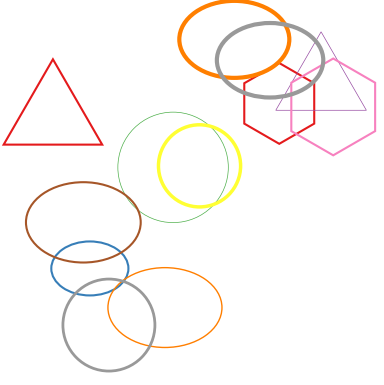[{"shape": "hexagon", "thickness": 1.5, "radius": 0.52, "center": [0.725, 0.731]}, {"shape": "triangle", "thickness": 1.5, "radius": 0.74, "center": [0.137, 0.698]}, {"shape": "oval", "thickness": 1.5, "radius": 0.5, "center": [0.233, 0.303]}, {"shape": "circle", "thickness": 0.5, "radius": 0.72, "center": [0.45, 0.565]}, {"shape": "triangle", "thickness": 0.5, "radius": 0.68, "center": [0.834, 0.781]}, {"shape": "oval", "thickness": 1, "radius": 0.74, "center": [0.428, 0.201]}, {"shape": "oval", "thickness": 3, "radius": 0.71, "center": [0.609, 0.898]}, {"shape": "circle", "thickness": 2.5, "radius": 0.53, "center": [0.518, 0.569]}, {"shape": "oval", "thickness": 1.5, "radius": 0.75, "center": [0.216, 0.422]}, {"shape": "hexagon", "thickness": 1.5, "radius": 0.63, "center": [0.866, 0.722]}, {"shape": "oval", "thickness": 3, "radius": 0.69, "center": [0.701, 0.844]}, {"shape": "circle", "thickness": 2, "radius": 0.6, "center": [0.283, 0.156]}]